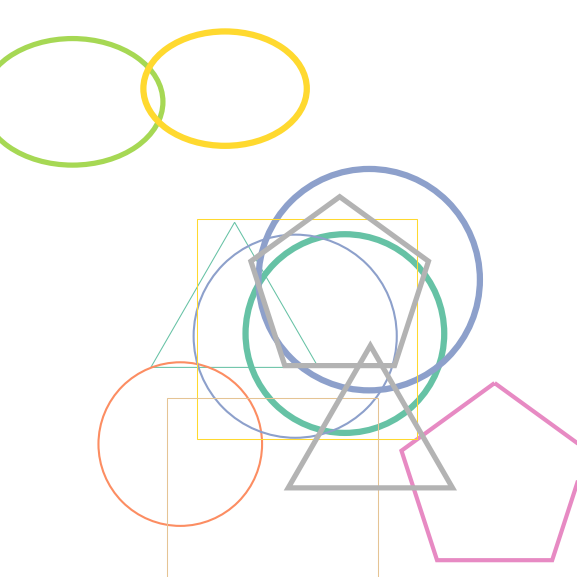[{"shape": "triangle", "thickness": 0.5, "radius": 0.84, "center": [0.406, 0.447]}, {"shape": "circle", "thickness": 3, "radius": 0.86, "center": [0.597, 0.422]}, {"shape": "circle", "thickness": 1, "radius": 0.71, "center": [0.312, 0.23]}, {"shape": "circle", "thickness": 1, "radius": 0.88, "center": [0.511, 0.417]}, {"shape": "circle", "thickness": 3, "radius": 0.96, "center": [0.639, 0.515]}, {"shape": "pentagon", "thickness": 2, "radius": 0.85, "center": [0.856, 0.166]}, {"shape": "oval", "thickness": 2.5, "radius": 0.78, "center": [0.126, 0.823]}, {"shape": "oval", "thickness": 3, "radius": 0.71, "center": [0.39, 0.846]}, {"shape": "square", "thickness": 0.5, "radius": 0.95, "center": [0.531, 0.43]}, {"shape": "square", "thickness": 0.5, "radius": 0.91, "center": [0.472, 0.128]}, {"shape": "pentagon", "thickness": 2.5, "radius": 0.81, "center": [0.588, 0.497]}, {"shape": "triangle", "thickness": 2.5, "radius": 0.82, "center": [0.641, 0.236]}]